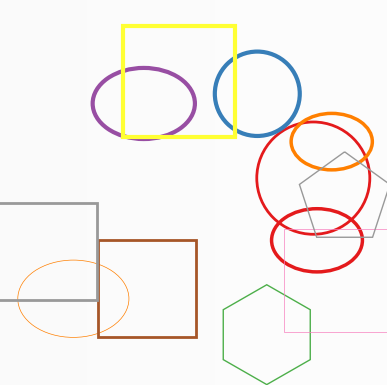[{"shape": "circle", "thickness": 2, "radius": 0.73, "center": [0.808, 0.537]}, {"shape": "oval", "thickness": 2.5, "radius": 0.59, "center": [0.818, 0.376]}, {"shape": "circle", "thickness": 3, "radius": 0.55, "center": [0.664, 0.756]}, {"shape": "hexagon", "thickness": 1, "radius": 0.65, "center": [0.688, 0.131]}, {"shape": "oval", "thickness": 3, "radius": 0.66, "center": [0.371, 0.731]}, {"shape": "oval", "thickness": 2.5, "radius": 0.52, "center": [0.856, 0.632]}, {"shape": "oval", "thickness": 0.5, "radius": 0.72, "center": [0.189, 0.224]}, {"shape": "square", "thickness": 3, "radius": 0.72, "center": [0.461, 0.788]}, {"shape": "square", "thickness": 2, "radius": 0.63, "center": [0.38, 0.251]}, {"shape": "square", "thickness": 0.5, "radius": 0.67, "center": [0.867, 0.272]}, {"shape": "square", "thickness": 2, "radius": 0.63, "center": [0.123, 0.348]}, {"shape": "pentagon", "thickness": 1, "radius": 0.61, "center": [0.889, 0.483]}]